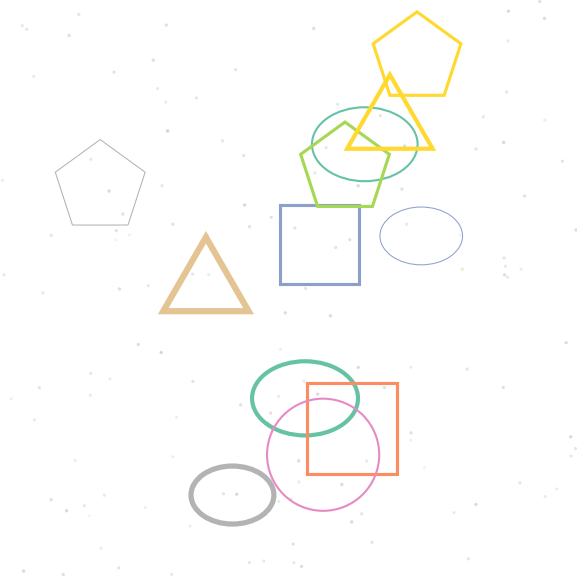[{"shape": "oval", "thickness": 1, "radius": 0.46, "center": [0.632, 0.749]}, {"shape": "oval", "thickness": 2, "radius": 0.46, "center": [0.528, 0.309]}, {"shape": "square", "thickness": 1.5, "radius": 0.39, "center": [0.609, 0.257]}, {"shape": "oval", "thickness": 0.5, "radius": 0.36, "center": [0.729, 0.591]}, {"shape": "square", "thickness": 1.5, "radius": 0.34, "center": [0.553, 0.576]}, {"shape": "circle", "thickness": 1, "radius": 0.49, "center": [0.56, 0.212]}, {"shape": "pentagon", "thickness": 1.5, "radius": 0.4, "center": [0.597, 0.707]}, {"shape": "pentagon", "thickness": 1.5, "radius": 0.4, "center": [0.722, 0.899]}, {"shape": "triangle", "thickness": 2, "radius": 0.43, "center": [0.675, 0.784]}, {"shape": "triangle", "thickness": 3, "radius": 0.43, "center": [0.357, 0.503]}, {"shape": "pentagon", "thickness": 0.5, "radius": 0.41, "center": [0.174, 0.676]}, {"shape": "oval", "thickness": 2.5, "radius": 0.36, "center": [0.403, 0.142]}]